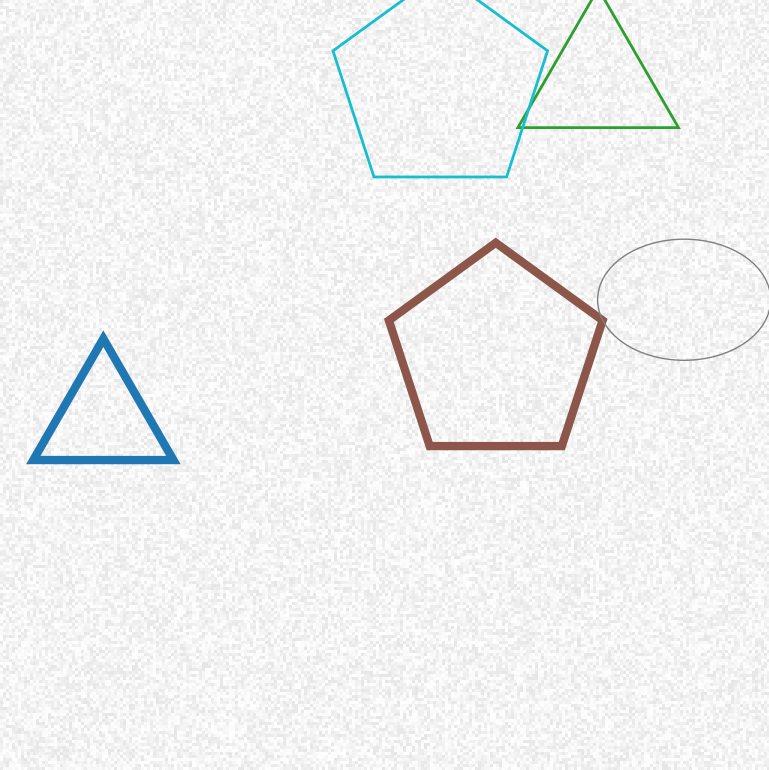[{"shape": "triangle", "thickness": 3, "radius": 0.53, "center": [0.134, 0.455]}, {"shape": "triangle", "thickness": 1, "radius": 0.6, "center": [0.777, 0.894]}, {"shape": "pentagon", "thickness": 3, "radius": 0.73, "center": [0.644, 0.539]}, {"shape": "oval", "thickness": 0.5, "radius": 0.56, "center": [0.888, 0.611]}, {"shape": "pentagon", "thickness": 1, "radius": 0.73, "center": [0.572, 0.889]}]